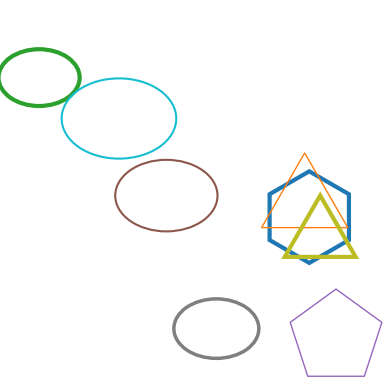[{"shape": "hexagon", "thickness": 3, "radius": 0.59, "center": [0.803, 0.436]}, {"shape": "triangle", "thickness": 1, "radius": 0.65, "center": [0.791, 0.473]}, {"shape": "oval", "thickness": 3, "radius": 0.53, "center": [0.101, 0.798]}, {"shape": "pentagon", "thickness": 1, "radius": 0.63, "center": [0.873, 0.124]}, {"shape": "oval", "thickness": 1.5, "radius": 0.66, "center": [0.432, 0.492]}, {"shape": "oval", "thickness": 2.5, "radius": 0.55, "center": [0.562, 0.146]}, {"shape": "triangle", "thickness": 3, "radius": 0.53, "center": [0.832, 0.386]}, {"shape": "oval", "thickness": 1.5, "radius": 0.74, "center": [0.309, 0.692]}]